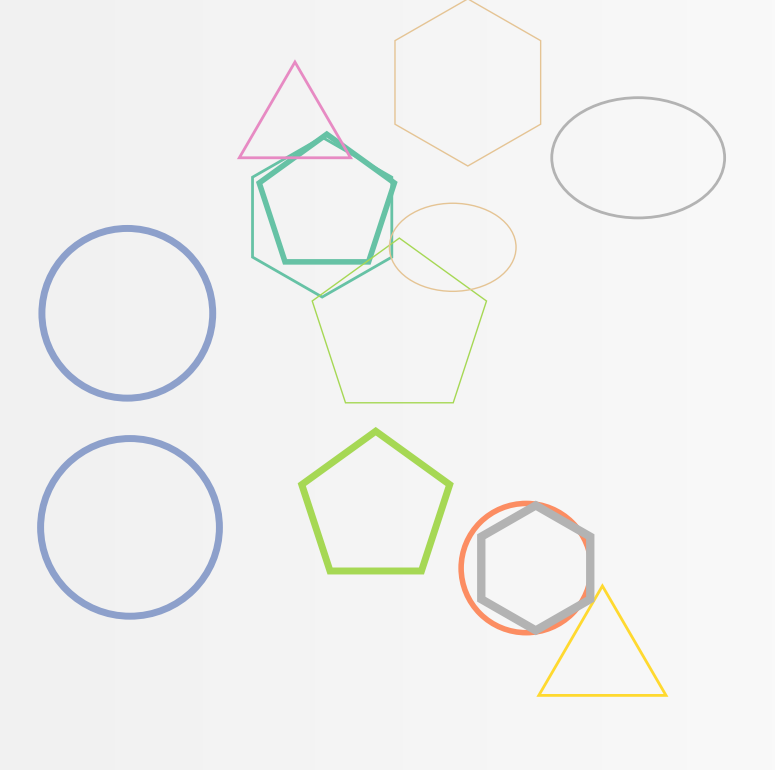[{"shape": "pentagon", "thickness": 2, "radius": 0.46, "center": [0.422, 0.734]}, {"shape": "hexagon", "thickness": 1, "radius": 0.52, "center": [0.416, 0.718]}, {"shape": "circle", "thickness": 2, "radius": 0.42, "center": [0.679, 0.262]}, {"shape": "circle", "thickness": 2.5, "radius": 0.58, "center": [0.168, 0.315]}, {"shape": "circle", "thickness": 2.5, "radius": 0.55, "center": [0.164, 0.593]}, {"shape": "triangle", "thickness": 1, "radius": 0.41, "center": [0.381, 0.837]}, {"shape": "pentagon", "thickness": 2.5, "radius": 0.5, "center": [0.485, 0.34]}, {"shape": "pentagon", "thickness": 0.5, "radius": 0.59, "center": [0.515, 0.573]}, {"shape": "triangle", "thickness": 1, "radius": 0.47, "center": [0.777, 0.144]}, {"shape": "oval", "thickness": 0.5, "radius": 0.41, "center": [0.584, 0.679]}, {"shape": "hexagon", "thickness": 0.5, "radius": 0.54, "center": [0.604, 0.893]}, {"shape": "oval", "thickness": 1, "radius": 0.56, "center": [0.823, 0.795]}, {"shape": "hexagon", "thickness": 3, "radius": 0.41, "center": [0.691, 0.262]}]